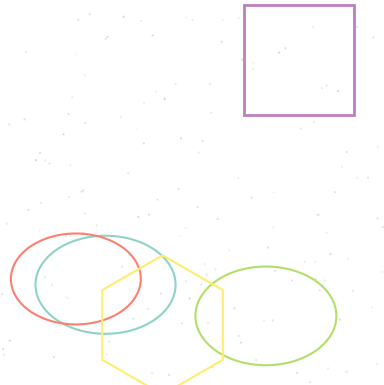[{"shape": "oval", "thickness": 1.5, "radius": 0.91, "center": [0.274, 0.26]}, {"shape": "oval", "thickness": 1.5, "radius": 0.84, "center": [0.197, 0.275]}, {"shape": "oval", "thickness": 1.5, "radius": 0.92, "center": [0.691, 0.18]}, {"shape": "square", "thickness": 2, "radius": 0.72, "center": [0.777, 0.844]}, {"shape": "hexagon", "thickness": 1.5, "radius": 0.9, "center": [0.422, 0.156]}]